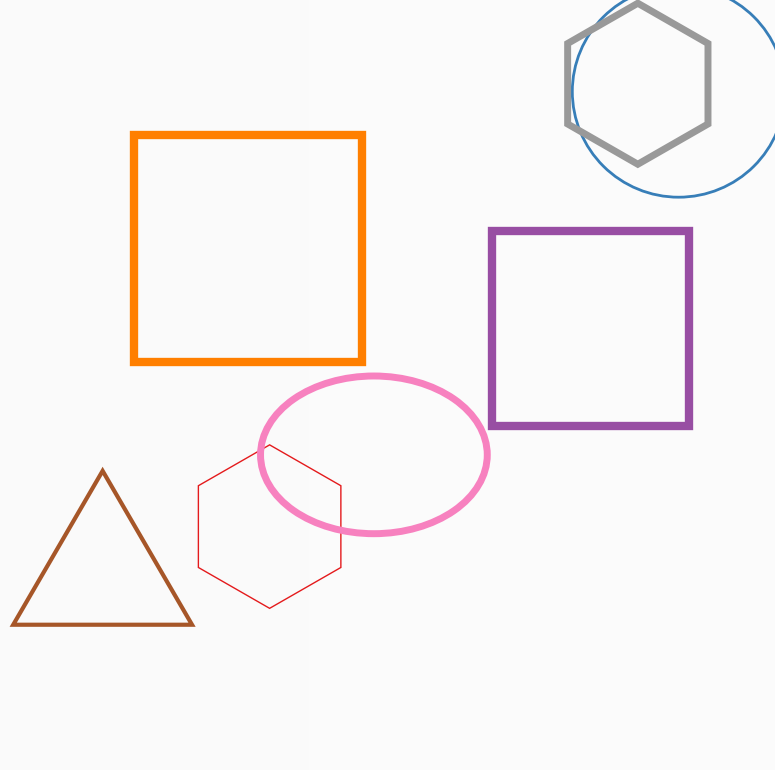[{"shape": "hexagon", "thickness": 0.5, "radius": 0.53, "center": [0.348, 0.316]}, {"shape": "circle", "thickness": 1, "radius": 0.69, "center": [0.876, 0.881]}, {"shape": "square", "thickness": 3, "radius": 0.63, "center": [0.762, 0.574]}, {"shape": "square", "thickness": 3, "radius": 0.74, "center": [0.32, 0.677]}, {"shape": "triangle", "thickness": 1.5, "radius": 0.67, "center": [0.132, 0.255]}, {"shape": "oval", "thickness": 2.5, "radius": 0.73, "center": [0.482, 0.409]}, {"shape": "hexagon", "thickness": 2.5, "radius": 0.52, "center": [0.823, 0.891]}]